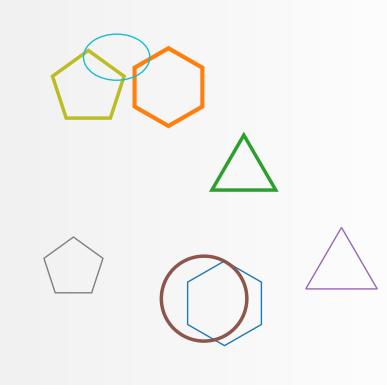[{"shape": "hexagon", "thickness": 1, "radius": 0.55, "center": [0.579, 0.212]}, {"shape": "hexagon", "thickness": 3, "radius": 0.5, "center": [0.435, 0.774]}, {"shape": "triangle", "thickness": 2.5, "radius": 0.48, "center": [0.629, 0.554]}, {"shape": "triangle", "thickness": 1, "radius": 0.53, "center": [0.881, 0.303]}, {"shape": "circle", "thickness": 2.5, "radius": 0.55, "center": [0.527, 0.224]}, {"shape": "pentagon", "thickness": 1, "radius": 0.4, "center": [0.19, 0.304]}, {"shape": "pentagon", "thickness": 2.5, "radius": 0.49, "center": [0.228, 0.772]}, {"shape": "oval", "thickness": 1, "radius": 0.43, "center": [0.301, 0.851]}]